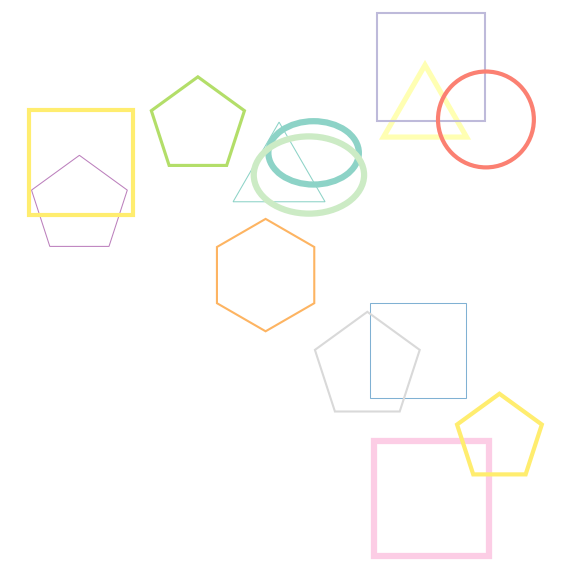[{"shape": "oval", "thickness": 3, "radius": 0.39, "center": [0.543, 0.734]}, {"shape": "triangle", "thickness": 0.5, "radius": 0.46, "center": [0.483, 0.696]}, {"shape": "triangle", "thickness": 2.5, "radius": 0.42, "center": [0.736, 0.803]}, {"shape": "square", "thickness": 1, "radius": 0.47, "center": [0.746, 0.883]}, {"shape": "circle", "thickness": 2, "radius": 0.42, "center": [0.841, 0.792]}, {"shape": "square", "thickness": 0.5, "radius": 0.41, "center": [0.724, 0.392]}, {"shape": "hexagon", "thickness": 1, "radius": 0.49, "center": [0.46, 0.523]}, {"shape": "pentagon", "thickness": 1.5, "radius": 0.42, "center": [0.343, 0.781]}, {"shape": "square", "thickness": 3, "radius": 0.5, "center": [0.747, 0.136]}, {"shape": "pentagon", "thickness": 1, "radius": 0.48, "center": [0.636, 0.364]}, {"shape": "pentagon", "thickness": 0.5, "radius": 0.44, "center": [0.137, 0.643]}, {"shape": "oval", "thickness": 3, "radius": 0.48, "center": [0.535, 0.696]}, {"shape": "square", "thickness": 2, "radius": 0.45, "center": [0.141, 0.718]}, {"shape": "pentagon", "thickness": 2, "radius": 0.39, "center": [0.865, 0.24]}]